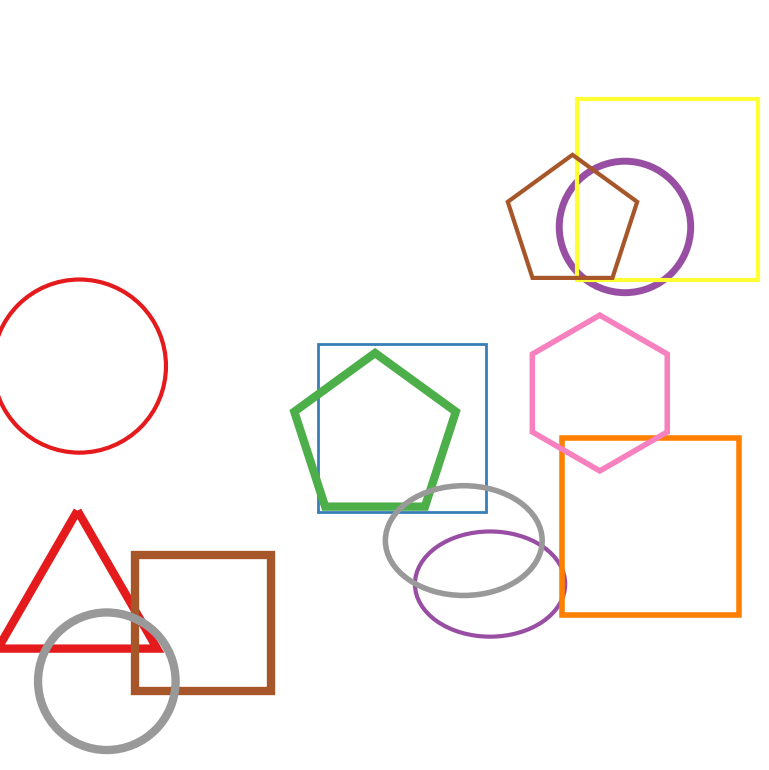[{"shape": "triangle", "thickness": 3, "radius": 0.6, "center": [0.101, 0.217]}, {"shape": "circle", "thickness": 1.5, "radius": 0.56, "center": [0.103, 0.525]}, {"shape": "square", "thickness": 1, "radius": 0.54, "center": [0.522, 0.444]}, {"shape": "pentagon", "thickness": 3, "radius": 0.55, "center": [0.487, 0.431]}, {"shape": "circle", "thickness": 2.5, "radius": 0.43, "center": [0.812, 0.705]}, {"shape": "oval", "thickness": 1.5, "radius": 0.49, "center": [0.636, 0.241]}, {"shape": "square", "thickness": 2, "radius": 0.58, "center": [0.844, 0.316]}, {"shape": "square", "thickness": 1.5, "radius": 0.59, "center": [0.866, 0.754]}, {"shape": "square", "thickness": 3, "radius": 0.44, "center": [0.264, 0.191]}, {"shape": "pentagon", "thickness": 1.5, "radius": 0.44, "center": [0.743, 0.711]}, {"shape": "hexagon", "thickness": 2, "radius": 0.51, "center": [0.779, 0.49]}, {"shape": "circle", "thickness": 3, "radius": 0.45, "center": [0.139, 0.115]}, {"shape": "oval", "thickness": 2, "radius": 0.51, "center": [0.602, 0.298]}]